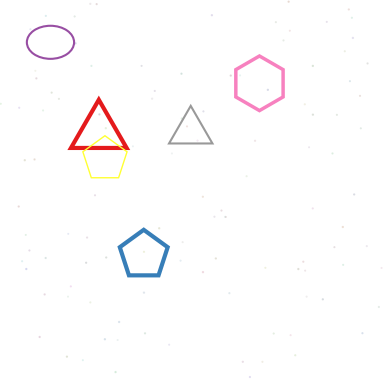[{"shape": "triangle", "thickness": 3, "radius": 0.42, "center": [0.257, 0.657]}, {"shape": "pentagon", "thickness": 3, "radius": 0.33, "center": [0.373, 0.338]}, {"shape": "oval", "thickness": 1.5, "radius": 0.31, "center": [0.131, 0.89]}, {"shape": "pentagon", "thickness": 1, "radius": 0.3, "center": [0.273, 0.587]}, {"shape": "hexagon", "thickness": 2.5, "radius": 0.35, "center": [0.674, 0.784]}, {"shape": "triangle", "thickness": 1.5, "radius": 0.33, "center": [0.495, 0.66]}]